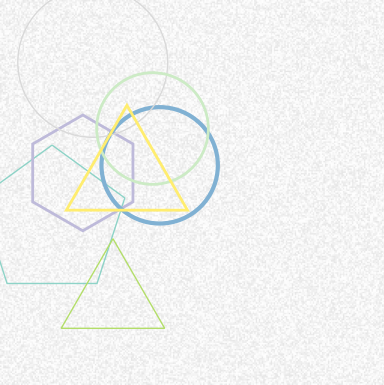[{"shape": "pentagon", "thickness": 1, "radius": 0.99, "center": [0.135, 0.424]}, {"shape": "hexagon", "thickness": 2, "radius": 0.75, "center": [0.215, 0.551]}, {"shape": "circle", "thickness": 3, "radius": 0.76, "center": [0.415, 0.571]}, {"shape": "triangle", "thickness": 1, "radius": 0.78, "center": [0.293, 0.225]}, {"shape": "circle", "thickness": 1, "radius": 0.97, "center": [0.241, 0.838]}, {"shape": "circle", "thickness": 2, "radius": 0.73, "center": [0.396, 0.666]}, {"shape": "triangle", "thickness": 2, "radius": 0.91, "center": [0.33, 0.545]}]